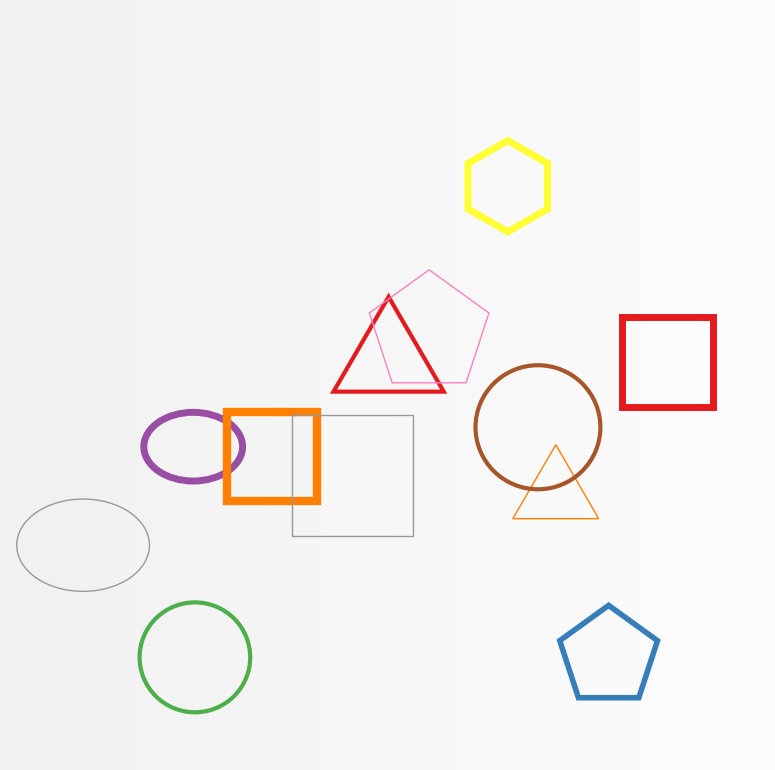[{"shape": "triangle", "thickness": 1.5, "radius": 0.41, "center": [0.501, 0.532]}, {"shape": "square", "thickness": 2.5, "radius": 0.29, "center": [0.861, 0.53]}, {"shape": "pentagon", "thickness": 2, "radius": 0.33, "center": [0.785, 0.147]}, {"shape": "circle", "thickness": 1.5, "radius": 0.36, "center": [0.251, 0.146]}, {"shape": "oval", "thickness": 2.5, "radius": 0.32, "center": [0.249, 0.42]}, {"shape": "triangle", "thickness": 0.5, "radius": 0.32, "center": [0.717, 0.358]}, {"shape": "square", "thickness": 3, "radius": 0.29, "center": [0.351, 0.407]}, {"shape": "hexagon", "thickness": 2.5, "radius": 0.3, "center": [0.655, 0.758]}, {"shape": "circle", "thickness": 1.5, "radius": 0.4, "center": [0.694, 0.445]}, {"shape": "pentagon", "thickness": 0.5, "radius": 0.41, "center": [0.554, 0.568]}, {"shape": "oval", "thickness": 0.5, "radius": 0.43, "center": [0.107, 0.292]}, {"shape": "square", "thickness": 0.5, "radius": 0.39, "center": [0.455, 0.383]}]